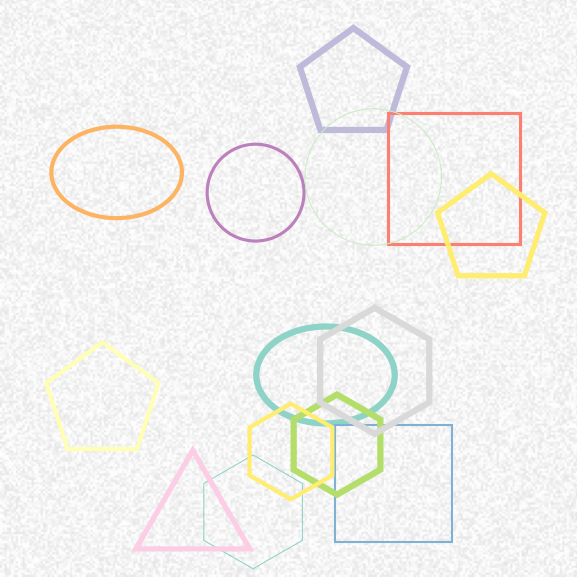[{"shape": "hexagon", "thickness": 0.5, "radius": 0.49, "center": [0.438, 0.113]}, {"shape": "oval", "thickness": 3, "radius": 0.6, "center": [0.564, 0.35]}, {"shape": "pentagon", "thickness": 2, "radius": 0.51, "center": [0.177, 0.304]}, {"shape": "pentagon", "thickness": 3, "radius": 0.49, "center": [0.612, 0.853]}, {"shape": "square", "thickness": 1.5, "radius": 0.57, "center": [0.786, 0.69]}, {"shape": "square", "thickness": 1, "radius": 0.51, "center": [0.681, 0.162]}, {"shape": "oval", "thickness": 2, "radius": 0.57, "center": [0.202, 0.701]}, {"shape": "hexagon", "thickness": 3, "radius": 0.43, "center": [0.584, 0.229]}, {"shape": "triangle", "thickness": 2.5, "radius": 0.57, "center": [0.334, 0.106]}, {"shape": "hexagon", "thickness": 3, "radius": 0.55, "center": [0.649, 0.357]}, {"shape": "circle", "thickness": 1.5, "radius": 0.42, "center": [0.443, 0.666]}, {"shape": "circle", "thickness": 0.5, "radius": 0.59, "center": [0.646, 0.693]}, {"shape": "hexagon", "thickness": 2, "radius": 0.41, "center": [0.504, 0.217]}, {"shape": "pentagon", "thickness": 2.5, "radius": 0.49, "center": [0.851, 0.601]}]